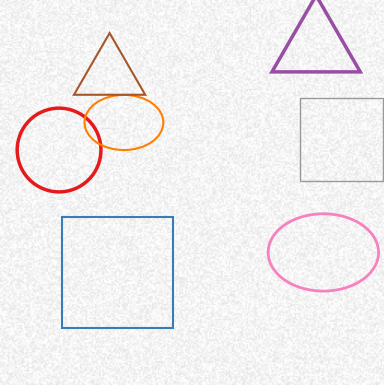[{"shape": "circle", "thickness": 2.5, "radius": 0.54, "center": [0.153, 0.61]}, {"shape": "square", "thickness": 1.5, "radius": 0.72, "center": [0.306, 0.292]}, {"shape": "triangle", "thickness": 2.5, "radius": 0.66, "center": [0.821, 0.879]}, {"shape": "oval", "thickness": 1.5, "radius": 0.51, "center": [0.322, 0.682]}, {"shape": "triangle", "thickness": 1.5, "radius": 0.53, "center": [0.285, 0.807]}, {"shape": "oval", "thickness": 2, "radius": 0.72, "center": [0.84, 0.344]}, {"shape": "square", "thickness": 1, "radius": 0.54, "center": [0.887, 0.639]}]